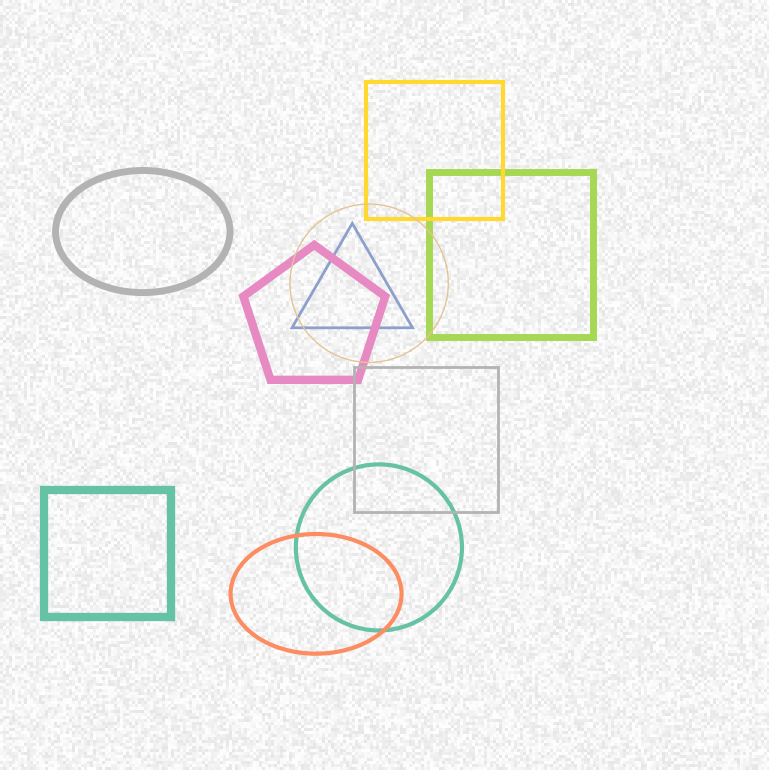[{"shape": "circle", "thickness": 1.5, "radius": 0.54, "center": [0.492, 0.289]}, {"shape": "square", "thickness": 3, "radius": 0.41, "center": [0.14, 0.281]}, {"shape": "oval", "thickness": 1.5, "radius": 0.56, "center": [0.41, 0.229]}, {"shape": "triangle", "thickness": 1, "radius": 0.45, "center": [0.458, 0.619]}, {"shape": "pentagon", "thickness": 3, "radius": 0.48, "center": [0.408, 0.585]}, {"shape": "square", "thickness": 2.5, "radius": 0.53, "center": [0.664, 0.669]}, {"shape": "square", "thickness": 1.5, "radius": 0.44, "center": [0.564, 0.804]}, {"shape": "circle", "thickness": 0.5, "radius": 0.51, "center": [0.479, 0.632]}, {"shape": "square", "thickness": 1, "radius": 0.47, "center": [0.553, 0.429]}, {"shape": "oval", "thickness": 2.5, "radius": 0.57, "center": [0.185, 0.699]}]